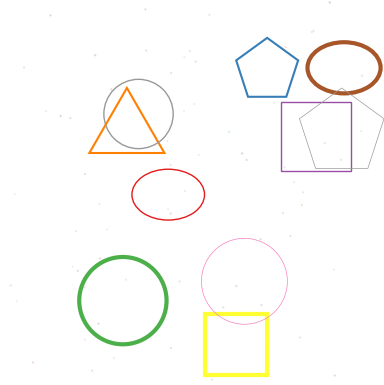[{"shape": "oval", "thickness": 1, "radius": 0.47, "center": [0.437, 0.494]}, {"shape": "pentagon", "thickness": 1.5, "radius": 0.42, "center": [0.694, 0.817]}, {"shape": "circle", "thickness": 3, "radius": 0.57, "center": [0.319, 0.219]}, {"shape": "square", "thickness": 1, "radius": 0.45, "center": [0.821, 0.645]}, {"shape": "triangle", "thickness": 1.5, "radius": 0.56, "center": [0.33, 0.659]}, {"shape": "square", "thickness": 3, "radius": 0.4, "center": [0.612, 0.105]}, {"shape": "oval", "thickness": 3, "radius": 0.47, "center": [0.894, 0.824]}, {"shape": "circle", "thickness": 0.5, "radius": 0.56, "center": [0.635, 0.269]}, {"shape": "pentagon", "thickness": 0.5, "radius": 0.58, "center": [0.888, 0.656]}, {"shape": "circle", "thickness": 1, "radius": 0.45, "center": [0.36, 0.704]}]